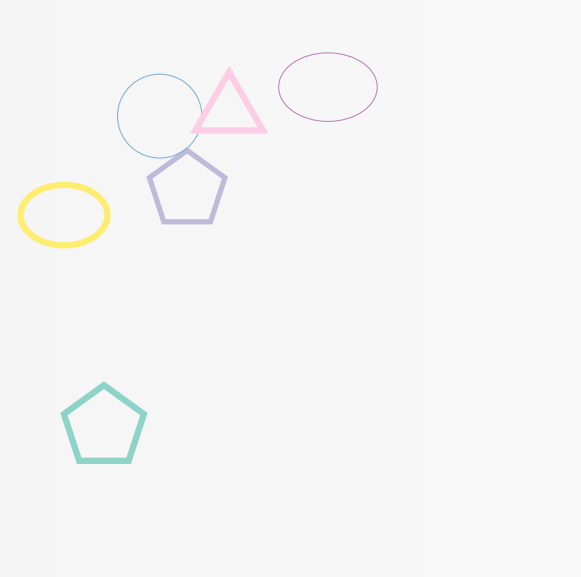[{"shape": "pentagon", "thickness": 3, "radius": 0.36, "center": [0.179, 0.26]}, {"shape": "pentagon", "thickness": 2.5, "radius": 0.34, "center": [0.322, 0.67]}, {"shape": "circle", "thickness": 0.5, "radius": 0.36, "center": [0.275, 0.798]}, {"shape": "triangle", "thickness": 3, "radius": 0.34, "center": [0.394, 0.807]}, {"shape": "oval", "thickness": 0.5, "radius": 0.42, "center": [0.564, 0.848]}, {"shape": "oval", "thickness": 3, "radius": 0.37, "center": [0.11, 0.627]}]